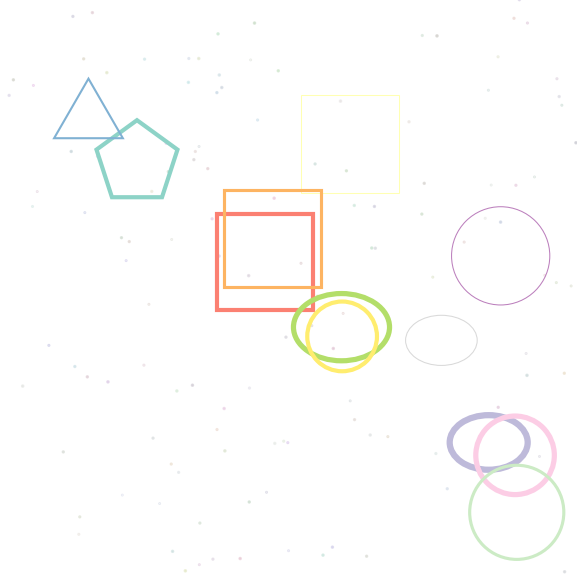[{"shape": "pentagon", "thickness": 2, "radius": 0.37, "center": [0.237, 0.717]}, {"shape": "square", "thickness": 0.5, "radius": 0.43, "center": [0.606, 0.749]}, {"shape": "oval", "thickness": 3, "radius": 0.34, "center": [0.846, 0.233]}, {"shape": "square", "thickness": 2, "radius": 0.42, "center": [0.459, 0.546]}, {"shape": "triangle", "thickness": 1, "radius": 0.34, "center": [0.153, 0.794]}, {"shape": "square", "thickness": 1.5, "radius": 0.42, "center": [0.472, 0.586]}, {"shape": "oval", "thickness": 2.5, "radius": 0.42, "center": [0.591, 0.433]}, {"shape": "circle", "thickness": 2.5, "radius": 0.34, "center": [0.892, 0.211]}, {"shape": "oval", "thickness": 0.5, "radius": 0.31, "center": [0.764, 0.41]}, {"shape": "circle", "thickness": 0.5, "radius": 0.43, "center": [0.867, 0.556]}, {"shape": "circle", "thickness": 1.5, "radius": 0.41, "center": [0.895, 0.112]}, {"shape": "circle", "thickness": 2, "radius": 0.3, "center": [0.592, 0.417]}]